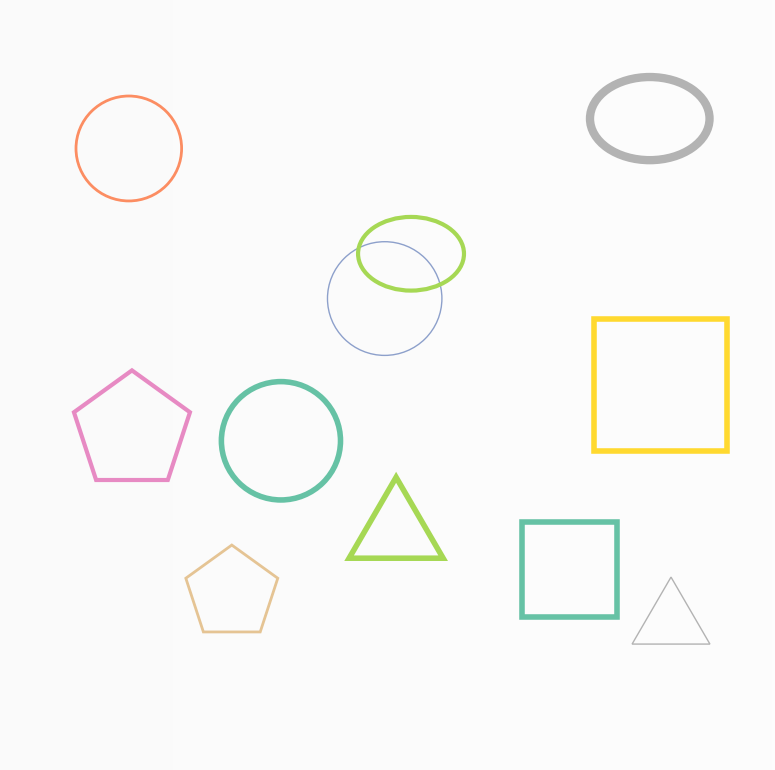[{"shape": "circle", "thickness": 2, "radius": 0.38, "center": [0.363, 0.428]}, {"shape": "square", "thickness": 2, "radius": 0.31, "center": [0.735, 0.261]}, {"shape": "circle", "thickness": 1, "radius": 0.34, "center": [0.166, 0.807]}, {"shape": "circle", "thickness": 0.5, "radius": 0.37, "center": [0.496, 0.612]}, {"shape": "pentagon", "thickness": 1.5, "radius": 0.39, "center": [0.17, 0.44]}, {"shape": "oval", "thickness": 1.5, "radius": 0.34, "center": [0.53, 0.67]}, {"shape": "triangle", "thickness": 2, "radius": 0.35, "center": [0.511, 0.31]}, {"shape": "square", "thickness": 2, "radius": 0.43, "center": [0.853, 0.5]}, {"shape": "pentagon", "thickness": 1, "radius": 0.31, "center": [0.299, 0.23]}, {"shape": "oval", "thickness": 3, "radius": 0.39, "center": [0.838, 0.846]}, {"shape": "triangle", "thickness": 0.5, "radius": 0.29, "center": [0.866, 0.193]}]